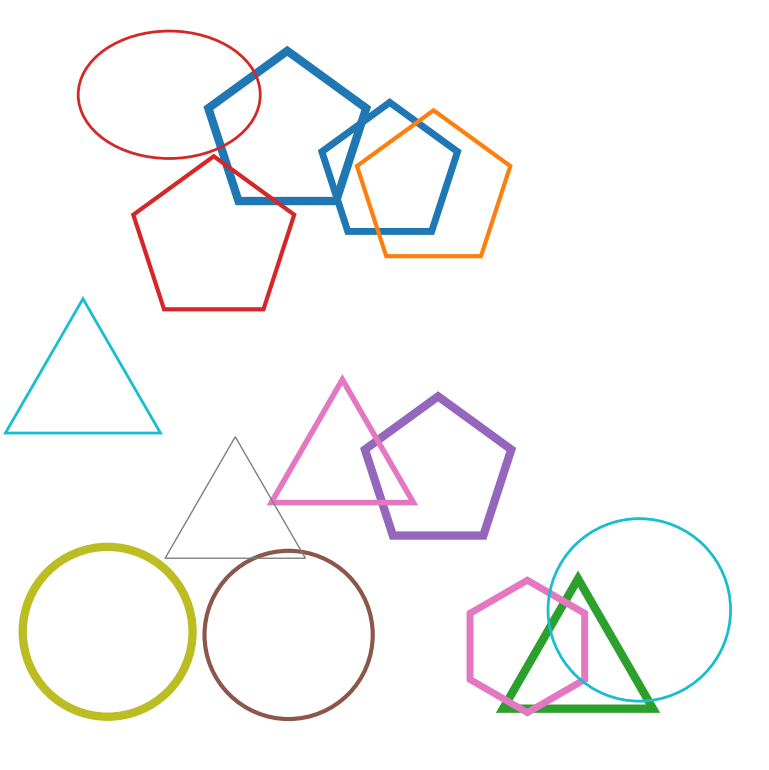[{"shape": "pentagon", "thickness": 2.5, "radius": 0.46, "center": [0.506, 0.774]}, {"shape": "pentagon", "thickness": 3, "radius": 0.54, "center": [0.373, 0.826]}, {"shape": "pentagon", "thickness": 1.5, "radius": 0.52, "center": [0.563, 0.752]}, {"shape": "triangle", "thickness": 3, "radius": 0.56, "center": [0.751, 0.136]}, {"shape": "pentagon", "thickness": 1.5, "radius": 0.55, "center": [0.278, 0.687]}, {"shape": "oval", "thickness": 1, "radius": 0.59, "center": [0.22, 0.877]}, {"shape": "pentagon", "thickness": 3, "radius": 0.5, "center": [0.569, 0.385]}, {"shape": "circle", "thickness": 1.5, "radius": 0.55, "center": [0.375, 0.175]}, {"shape": "hexagon", "thickness": 2.5, "radius": 0.43, "center": [0.685, 0.16]}, {"shape": "triangle", "thickness": 2, "radius": 0.53, "center": [0.445, 0.401]}, {"shape": "triangle", "thickness": 0.5, "radius": 0.53, "center": [0.306, 0.328]}, {"shape": "circle", "thickness": 3, "radius": 0.55, "center": [0.14, 0.18]}, {"shape": "circle", "thickness": 1, "radius": 0.59, "center": [0.83, 0.208]}, {"shape": "triangle", "thickness": 1, "radius": 0.58, "center": [0.108, 0.496]}]